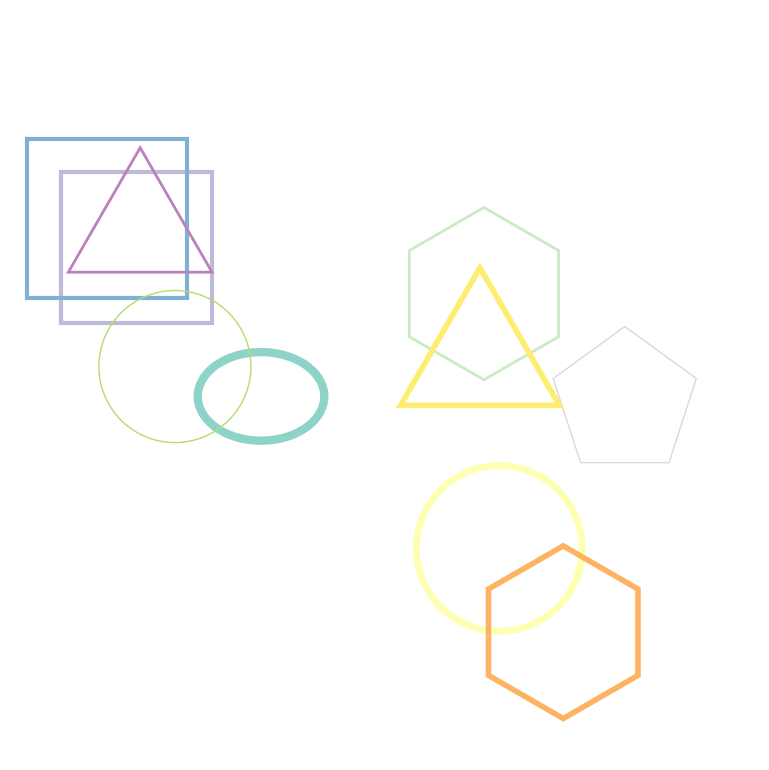[{"shape": "oval", "thickness": 3, "radius": 0.41, "center": [0.339, 0.485]}, {"shape": "circle", "thickness": 2.5, "radius": 0.54, "center": [0.648, 0.288]}, {"shape": "square", "thickness": 1.5, "radius": 0.49, "center": [0.177, 0.678]}, {"shape": "square", "thickness": 1.5, "radius": 0.52, "center": [0.139, 0.717]}, {"shape": "hexagon", "thickness": 2, "radius": 0.56, "center": [0.731, 0.179]}, {"shape": "circle", "thickness": 0.5, "radius": 0.49, "center": [0.227, 0.524]}, {"shape": "pentagon", "thickness": 0.5, "radius": 0.49, "center": [0.811, 0.478]}, {"shape": "triangle", "thickness": 1, "radius": 0.54, "center": [0.182, 0.7]}, {"shape": "hexagon", "thickness": 1, "radius": 0.56, "center": [0.628, 0.619]}, {"shape": "triangle", "thickness": 2, "radius": 0.6, "center": [0.623, 0.533]}]